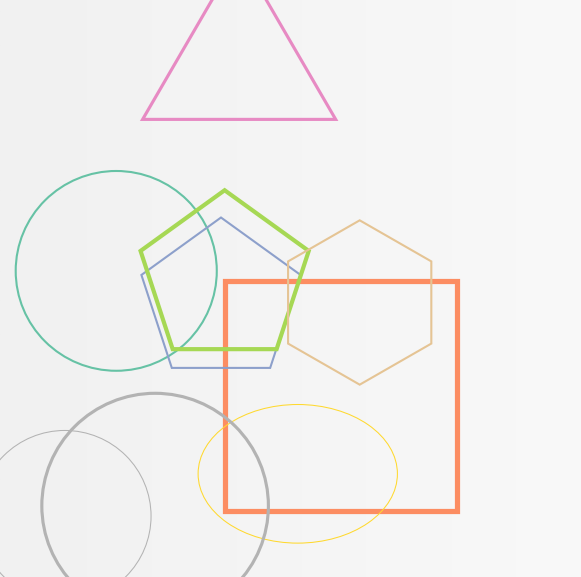[{"shape": "circle", "thickness": 1, "radius": 0.86, "center": [0.2, 0.53]}, {"shape": "square", "thickness": 2.5, "radius": 0.99, "center": [0.587, 0.313]}, {"shape": "pentagon", "thickness": 1, "radius": 0.72, "center": [0.38, 0.479]}, {"shape": "triangle", "thickness": 1.5, "radius": 0.96, "center": [0.411, 0.888]}, {"shape": "pentagon", "thickness": 2, "radius": 0.76, "center": [0.386, 0.518]}, {"shape": "oval", "thickness": 0.5, "radius": 0.86, "center": [0.512, 0.179]}, {"shape": "hexagon", "thickness": 1, "radius": 0.71, "center": [0.619, 0.475]}, {"shape": "circle", "thickness": 1.5, "radius": 0.97, "center": [0.267, 0.123]}, {"shape": "circle", "thickness": 0.5, "radius": 0.74, "center": [0.112, 0.105]}]